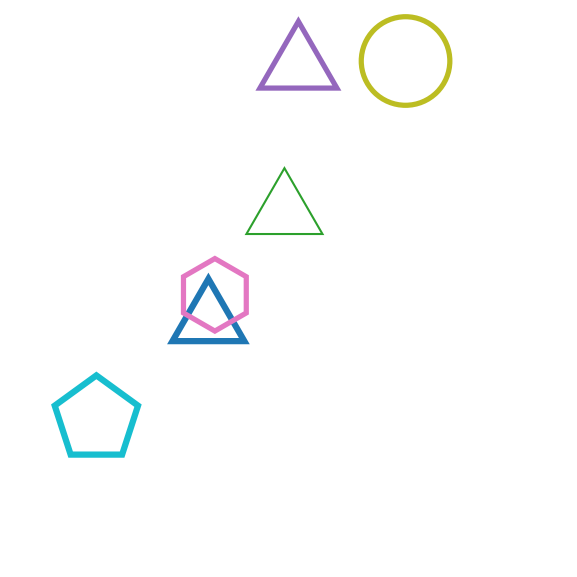[{"shape": "triangle", "thickness": 3, "radius": 0.36, "center": [0.361, 0.444]}, {"shape": "triangle", "thickness": 1, "radius": 0.38, "center": [0.493, 0.632]}, {"shape": "triangle", "thickness": 2.5, "radius": 0.38, "center": [0.517, 0.885]}, {"shape": "hexagon", "thickness": 2.5, "radius": 0.31, "center": [0.372, 0.489]}, {"shape": "circle", "thickness": 2.5, "radius": 0.38, "center": [0.702, 0.894]}, {"shape": "pentagon", "thickness": 3, "radius": 0.38, "center": [0.167, 0.273]}]